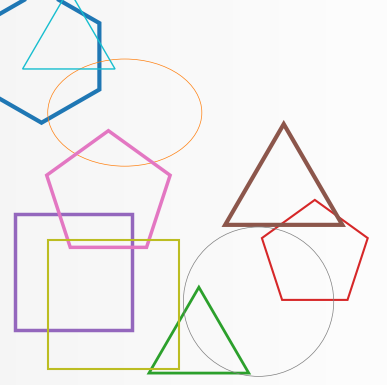[{"shape": "hexagon", "thickness": 3, "radius": 0.86, "center": [0.107, 0.854]}, {"shape": "oval", "thickness": 0.5, "radius": 0.99, "center": [0.322, 0.708]}, {"shape": "triangle", "thickness": 2, "radius": 0.74, "center": [0.513, 0.105]}, {"shape": "pentagon", "thickness": 1.5, "radius": 0.72, "center": [0.812, 0.337]}, {"shape": "square", "thickness": 2.5, "radius": 0.75, "center": [0.19, 0.293]}, {"shape": "triangle", "thickness": 3, "radius": 0.87, "center": [0.732, 0.503]}, {"shape": "pentagon", "thickness": 2.5, "radius": 0.84, "center": [0.28, 0.493]}, {"shape": "circle", "thickness": 0.5, "radius": 0.97, "center": [0.667, 0.216]}, {"shape": "square", "thickness": 1.5, "radius": 0.84, "center": [0.293, 0.209]}, {"shape": "triangle", "thickness": 1, "radius": 0.69, "center": [0.178, 0.89]}]